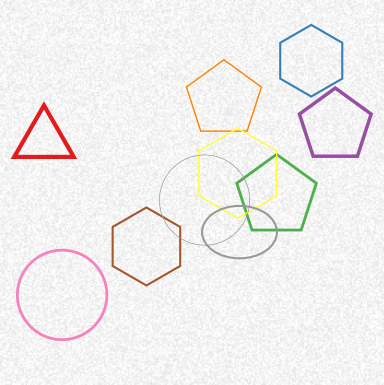[{"shape": "triangle", "thickness": 3, "radius": 0.45, "center": [0.114, 0.637]}, {"shape": "hexagon", "thickness": 1.5, "radius": 0.47, "center": [0.808, 0.842]}, {"shape": "pentagon", "thickness": 2, "radius": 0.54, "center": [0.718, 0.49]}, {"shape": "pentagon", "thickness": 2.5, "radius": 0.49, "center": [0.871, 0.673]}, {"shape": "pentagon", "thickness": 1, "radius": 0.51, "center": [0.582, 0.742]}, {"shape": "hexagon", "thickness": 1, "radius": 0.58, "center": [0.618, 0.55]}, {"shape": "hexagon", "thickness": 1.5, "radius": 0.51, "center": [0.38, 0.36]}, {"shape": "circle", "thickness": 2, "radius": 0.58, "center": [0.161, 0.234]}, {"shape": "oval", "thickness": 1.5, "radius": 0.49, "center": [0.622, 0.397]}, {"shape": "circle", "thickness": 0.5, "radius": 0.59, "center": [0.531, 0.48]}]